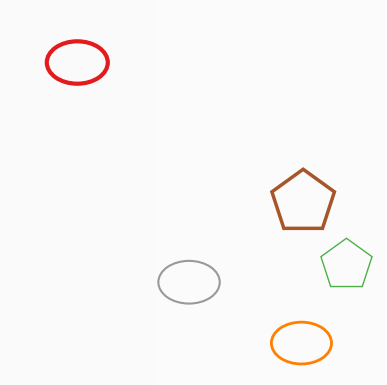[{"shape": "oval", "thickness": 3, "radius": 0.39, "center": [0.199, 0.838]}, {"shape": "pentagon", "thickness": 1, "radius": 0.35, "center": [0.894, 0.312]}, {"shape": "oval", "thickness": 2, "radius": 0.39, "center": [0.778, 0.109]}, {"shape": "pentagon", "thickness": 2.5, "radius": 0.42, "center": [0.782, 0.476]}, {"shape": "oval", "thickness": 1.5, "radius": 0.4, "center": [0.488, 0.267]}]